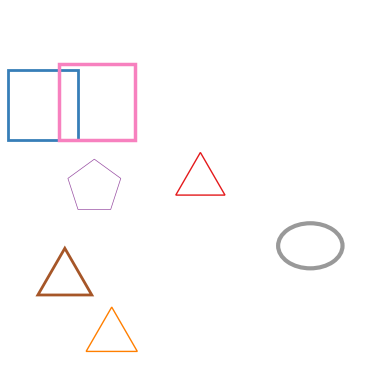[{"shape": "triangle", "thickness": 1, "radius": 0.37, "center": [0.52, 0.53]}, {"shape": "square", "thickness": 2, "radius": 0.45, "center": [0.112, 0.727]}, {"shape": "pentagon", "thickness": 0.5, "radius": 0.36, "center": [0.245, 0.514]}, {"shape": "triangle", "thickness": 1, "radius": 0.38, "center": [0.29, 0.126]}, {"shape": "triangle", "thickness": 2, "radius": 0.4, "center": [0.168, 0.274]}, {"shape": "square", "thickness": 2.5, "radius": 0.5, "center": [0.252, 0.735]}, {"shape": "oval", "thickness": 3, "radius": 0.42, "center": [0.806, 0.362]}]